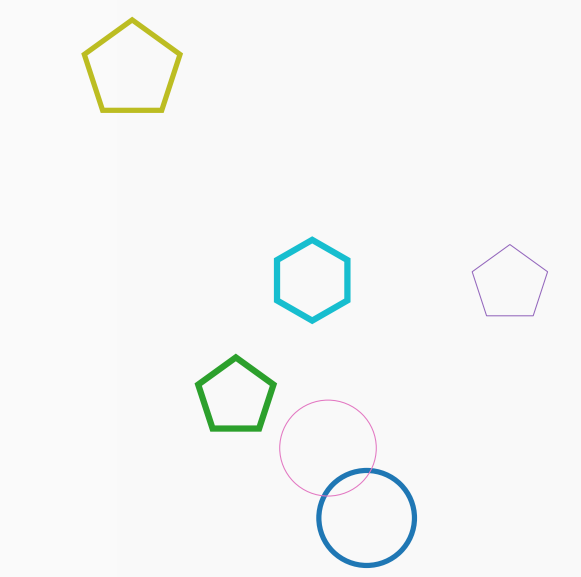[{"shape": "circle", "thickness": 2.5, "radius": 0.41, "center": [0.631, 0.102]}, {"shape": "pentagon", "thickness": 3, "radius": 0.34, "center": [0.406, 0.312]}, {"shape": "pentagon", "thickness": 0.5, "radius": 0.34, "center": [0.877, 0.507]}, {"shape": "circle", "thickness": 0.5, "radius": 0.42, "center": [0.564, 0.223]}, {"shape": "pentagon", "thickness": 2.5, "radius": 0.43, "center": [0.227, 0.878]}, {"shape": "hexagon", "thickness": 3, "radius": 0.35, "center": [0.537, 0.514]}]